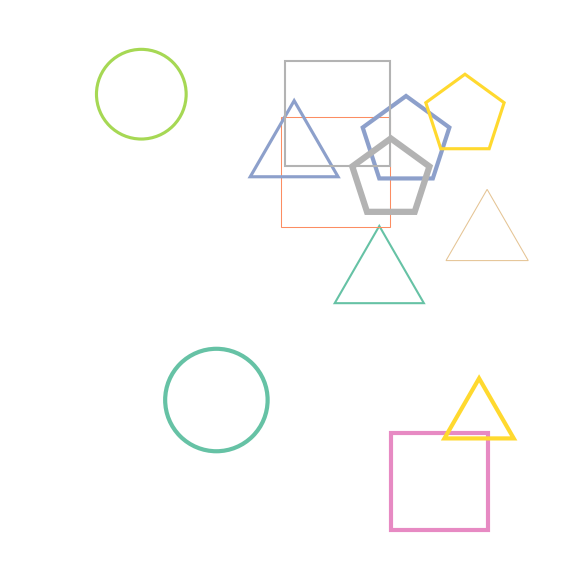[{"shape": "circle", "thickness": 2, "radius": 0.44, "center": [0.375, 0.306]}, {"shape": "triangle", "thickness": 1, "radius": 0.45, "center": [0.657, 0.519]}, {"shape": "square", "thickness": 0.5, "radius": 0.47, "center": [0.581, 0.701]}, {"shape": "triangle", "thickness": 1.5, "radius": 0.44, "center": [0.509, 0.737]}, {"shape": "pentagon", "thickness": 2, "radius": 0.39, "center": [0.703, 0.754]}, {"shape": "square", "thickness": 2, "radius": 0.42, "center": [0.761, 0.166]}, {"shape": "circle", "thickness": 1.5, "radius": 0.39, "center": [0.245, 0.836]}, {"shape": "triangle", "thickness": 2, "radius": 0.35, "center": [0.83, 0.275]}, {"shape": "pentagon", "thickness": 1.5, "radius": 0.36, "center": [0.805, 0.799]}, {"shape": "triangle", "thickness": 0.5, "radius": 0.41, "center": [0.843, 0.589]}, {"shape": "square", "thickness": 1, "radius": 0.46, "center": [0.585, 0.803]}, {"shape": "pentagon", "thickness": 3, "radius": 0.35, "center": [0.677, 0.689]}]